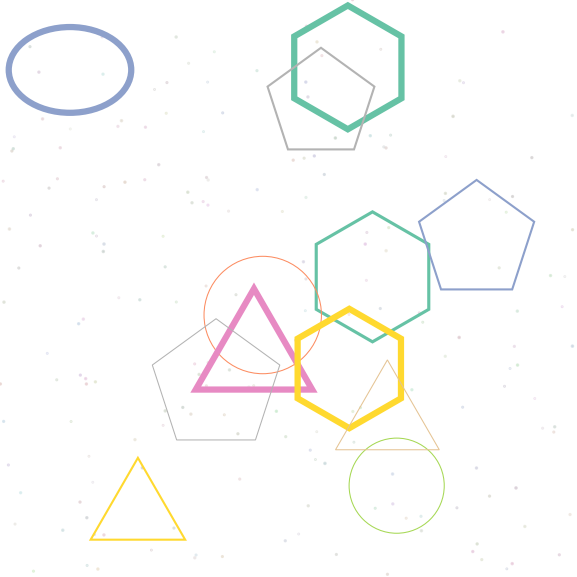[{"shape": "hexagon", "thickness": 3, "radius": 0.54, "center": [0.602, 0.882]}, {"shape": "hexagon", "thickness": 1.5, "radius": 0.56, "center": [0.645, 0.52]}, {"shape": "circle", "thickness": 0.5, "radius": 0.51, "center": [0.455, 0.454]}, {"shape": "oval", "thickness": 3, "radius": 0.53, "center": [0.121, 0.878]}, {"shape": "pentagon", "thickness": 1, "radius": 0.52, "center": [0.825, 0.583]}, {"shape": "triangle", "thickness": 3, "radius": 0.58, "center": [0.44, 0.383]}, {"shape": "circle", "thickness": 0.5, "radius": 0.41, "center": [0.687, 0.158]}, {"shape": "hexagon", "thickness": 3, "radius": 0.52, "center": [0.605, 0.361]}, {"shape": "triangle", "thickness": 1, "radius": 0.47, "center": [0.239, 0.112]}, {"shape": "triangle", "thickness": 0.5, "radius": 0.52, "center": [0.671, 0.272]}, {"shape": "pentagon", "thickness": 1, "radius": 0.49, "center": [0.556, 0.819]}, {"shape": "pentagon", "thickness": 0.5, "radius": 0.58, "center": [0.374, 0.331]}]